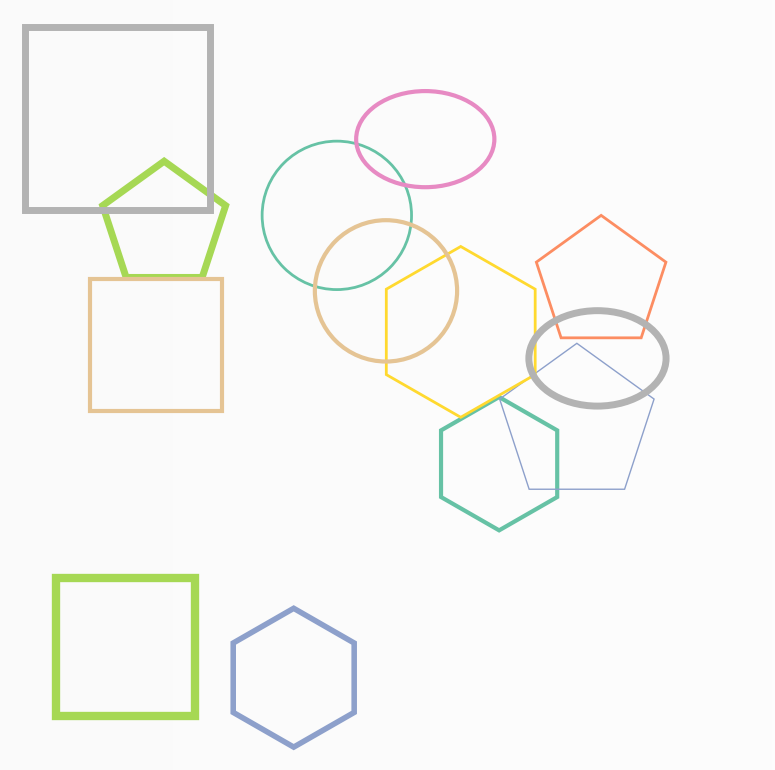[{"shape": "circle", "thickness": 1, "radius": 0.48, "center": [0.435, 0.72]}, {"shape": "hexagon", "thickness": 1.5, "radius": 0.43, "center": [0.644, 0.398]}, {"shape": "pentagon", "thickness": 1, "radius": 0.44, "center": [0.776, 0.632]}, {"shape": "pentagon", "thickness": 0.5, "radius": 0.52, "center": [0.744, 0.449]}, {"shape": "hexagon", "thickness": 2, "radius": 0.45, "center": [0.379, 0.12]}, {"shape": "oval", "thickness": 1.5, "radius": 0.45, "center": [0.549, 0.819]}, {"shape": "square", "thickness": 3, "radius": 0.45, "center": [0.162, 0.16]}, {"shape": "pentagon", "thickness": 2.5, "radius": 0.42, "center": [0.212, 0.707]}, {"shape": "hexagon", "thickness": 1, "radius": 0.55, "center": [0.595, 0.569]}, {"shape": "circle", "thickness": 1.5, "radius": 0.46, "center": [0.498, 0.622]}, {"shape": "square", "thickness": 1.5, "radius": 0.43, "center": [0.202, 0.552]}, {"shape": "square", "thickness": 2.5, "radius": 0.6, "center": [0.151, 0.846]}, {"shape": "oval", "thickness": 2.5, "radius": 0.44, "center": [0.771, 0.535]}]